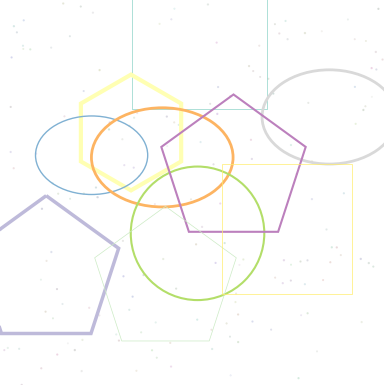[{"shape": "square", "thickness": 0.5, "radius": 0.87, "center": [0.518, 0.891]}, {"shape": "hexagon", "thickness": 3, "radius": 0.75, "center": [0.34, 0.656]}, {"shape": "pentagon", "thickness": 2.5, "radius": 0.99, "center": [0.12, 0.294]}, {"shape": "oval", "thickness": 1, "radius": 0.73, "center": [0.238, 0.597]}, {"shape": "oval", "thickness": 2, "radius": 0.92, "center": [0.421, 0.591]}, {"shape": "circle", "thickness": 1.5, "radius": 0.87, "center": [0.513, 0.394]}, {"shape": "oval", "thickness": 2, "radius": 0.87, "center": [0.855, 0.696]}, {"shape": "pentagon", "thickness": 1.5, "radius": 0.99, "center": [0.607, 0.557]}, {"shape": "pentagon", "thickness": 0.5, "radius": 0.97, "center": [0.43, 0.271]}, {"shape": "square", "thickness": 0.5, "radius": 0.84, "center": [0.745, 0.406]}]